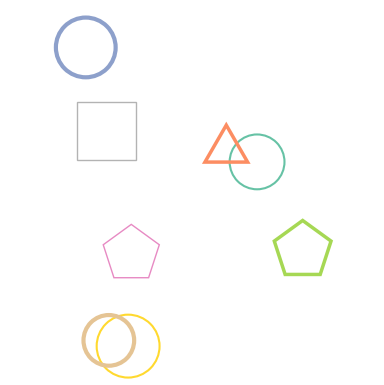[{"shape": "circle", "thickness": 1.5, "radius": 0.36, "center": [0.668, 0.58]}, {"shape": "triangle", "thickness": 2.5, "radius": 0.32, "center": [0.588, 0.611]}, {"shape": "circle", "thickness": 3, "radius": 0.39, "center": [0.223, 0.877]}, {"shape": "pentagon", "thickness": 1, "radius": 0.38, "center": [0.341, 0.341]}, {"shape": "pentagon", "thickness": 2.5, "radius": 0.39, "center": [0.786, 0.35]}, {"shape": "circle", "thickness": 1.5, "radius": 0.41, "center": [0.333, 0.101]}, {"shape": "circle", "thickness": 3, "radius": 0.33, "center": [0.283, 0.116]}, {"shape": "square", "thickness": 1, "radius": 0.38, "center": [0.276, 0.659]}]